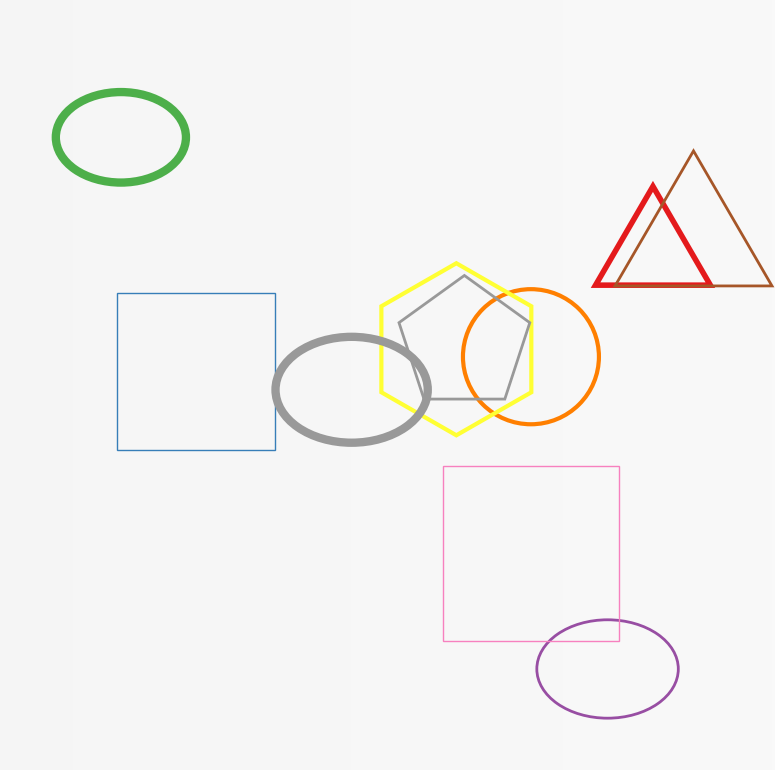[{"shape": "triangle", "thickness": 2, "radius": 0.43, "center": [0.843, 0.672]}, {"shape": "square", "thickness": 0.5, "radius": 0.51, "center": [0.253, 0.518]}, {"shape": "oval", "thickness": 3, "radius": 0.42, "center": [0.156, 0.822]}, {"shape": "oval", "thickness": 1, "radius": 0.46, "center": [0.784, 0.131]}, {"shape": "circle", "thickness": 1.5, "radius": 0.44, "center": [0.685, 0.537]}, {"shape": "hexagon", "thickness": 1.5, "radius": 0.56, "center": [0.589, 0.546]}, {"shape": "triangle", "thickness": 1, "radius": 0.58, "center": [0.895, 0.687]}, {"shape": "square", "thickness": 0.5, "radius": 0.57, "center": [0.685, 0.281]}, {"shape": "oval", "thickness": 3, "radius": 0.49, "center": [0.454, 0.494]}, {"shape": "pentagon", "thickness": 1, "radius": 0.44, "center": [0.599, 0.554]}]